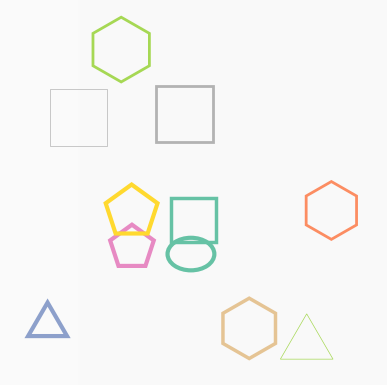[{"shape": "oval", "thickness": 3, "radius": 0.3, "center": [0.493, 0.34]}, {"shape": "square", "thickness": 2.5, "radius": 0.29, "center": [0.5, 0.429]}, {"shape": "hexagon", "thickness": 2, "radius": 0.38, "center": [0.855, 0.453]}, {"shape": "triangle", "thickness": 3, "radius": 0.29, "center": [0.123, 0.156]}, {"shape": "pentagon", "thickness": 3, "radius": 0.3, "center": [0.341, 0.357]}, {"shape": "triangle", "thickness": 0.5, "radius": 0.39, "center": [0.791, 0.106]}, {"shape": "hexagon", "thickness": 2, "radius": 0.42, "center": [0.313, 0.871]}, {"shape": "pentagon", "thickness": 3, "radius": 0.35, "center": [0.34, 0.45]}, {"shape": "hexagon", "thickness": 2.5, "radius": 0.39, "center": [0.643, 0.147]}, {"shape": "square", "thickness": 0.5, "radius": 0.37, "center": [0.202, 0.695]}, {"shape": "square", "thickness": 2, "radius": 0.37, "center": [0.476, 0.704]}]